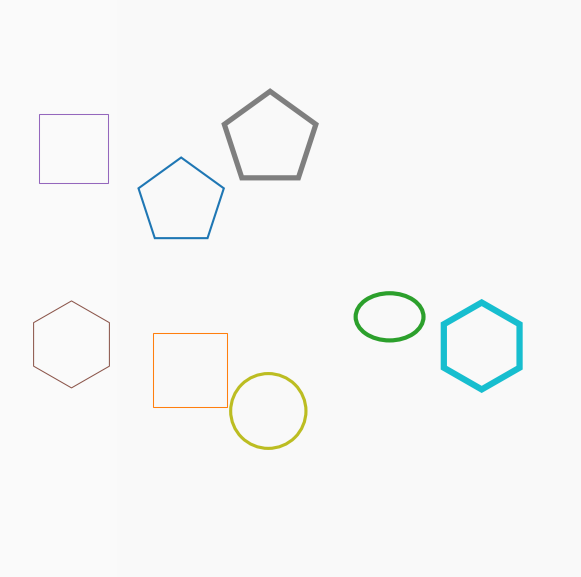[{"shape": "pentagon", "thickness": 1, "radius": 0.39, "center": [0.312, 0.649]}, {"shape": "square", "thickness": 0.5, "radius": 0.32, "center": [0.327, 0.358]}, {"shape": "oval", "thickness": 2, "radius": 0.29, "center": [0.67, 0.451]}, {"shape": "square", "thickness": 0.5, "radius": 0.3, "center": [0.127, 0.742]}, {"shape": "hexagon", "thickness": 0.5, "radius": 0.38, "center": [0.123, 0.403]}, {"shape": "pentagon", "thickness": 2.5, "radius": 0.41, "center": [0.465, 0.758]}, {"shape": "circle", "thickness": 1.5, "radius": 0.32, "center": [0.462, 0.287]}, {"shape": "hexagon", "thickness": 3, "radius": 0.38, "center": [0.829, 0.4]}]